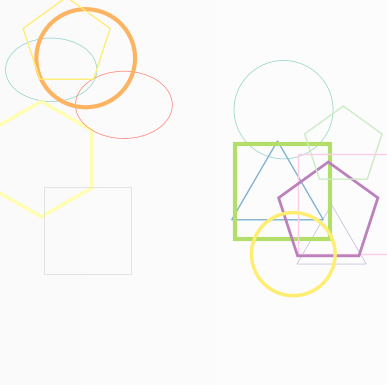[{"shape": "oval", "thickness": 0.5, "radius": 0.59, "center": [0.132, 0.819]}, {"shape": "circle", "thickness": 0.5, "radius": 0.64, "center": [0.732, 0.715]}, {"shape": "hexagon", "thickness": 2.5, "radius": 0.75, "center": [0.107, 0.587]}, {"shape": "triangle", "thickness": 0.5, "radius": 0.52, "center": [0.856, 0.366]}, {"shape": "oval", "thickness": 0.5, "radius": 0.62, "center": [0.32, 0.728]}, {"shape": "triangle", "thickness": 1, "radius": 0.68, "center": [0.716, 0.497]}, {"shape": "circle", "thickness": 3, "radius": 0.64, "center": [0.221, 0.849]}, {"shape": "square", "thickness": 3, "radius": 0.61, "center": [0.728, 0.503]}, {"shape": "square", "thickness": 1, "radius": 0.65, "center": [0.899, 0.47]}, {"shape": "square", "thickness": 0.5, "radius": 0.56, "center": [0.226, 0.401]}, {"shape": "pentagon", "thickness": 2, "radius": 0.67, "center": [0.847, 0.445]}, {"shape": "pentagon", "thickness": 1, "radius": 0.52, "center": [0.886, 0.62]}, {"shape": "pentagon", "thickness": 1, "radius": 0.59, "center": [0.172, 0.89]}, {"shape": "circle", "thickness": 2.5, "radius": 0.54, "center": [0.757, 0.34]}]